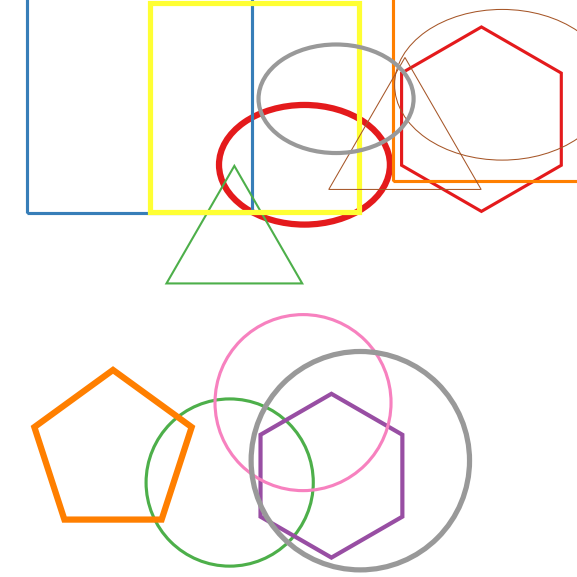[{"shape": "hexagon", "thickness": 1.5, "radius": 0.8, "center": [0.834, 0.793]}, {"shape": "oval", "thickness": 3, "radius": 0.74, "center": [0.527, 0.714]}, {"shape": "square", "thickness": 1.5, "radius": 0.97, "center": [0.241, 0.825]}, {"shape": "triangle", "thickness": 1, "radius": 0.68, "center": [0.406, 0.576]}, {"shape": "circle", "thickness": 1.5, "radius": 0.72, "center": [0.398, 0.164]}, {"shape": "hexagon", "thickness": 2, "radius": 0.71, "center": [0.574, 0.175]}, {"shape": "square", "thickness": 1.5, "radius": 1.0, "center": [0.881, 0.886]}, {"shape": "pentagon", "thickness": 3, "radius": 0.72, "center": [0.196, 0.215]}, {"shape": "square", "thickness": 2.5, "radius": 0.9, "center": [0.44, 0.813]}, {"shape": "oval", "thickness": 0.5, "radius": 0.93, "center": [0.87, 0.852]}, {"shape": "triangle", "thickness": 0.5, "radius": 0.76, "center": [0.701, 0.747]}, {"shape": "circle", "thickness": 1.5, "radius": 0.76, "center": [0.525, 0.302]}, {"shape": "oval", "thickness": 2, "radius": 0.67, "center": [0.582, 0.828]}, {"shape": "circle", "thickness": 2.5, "radius": 0.95, "center": [0.624, 0.201]}]